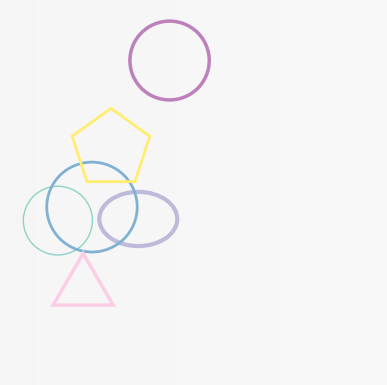[{"shape": "circle", "thickness": 1, "radius": 0.45, "center": [0.149, 0.427]}, {"shape": "oval", "thickness": 3, "radius": 0.5, "center": [0.357, 0.431]}, {"shape": "circle", "thickness": 2, "radius": 0.58, "center": [0.237, 0.462]}, {"shape": "triangle", "thickness": 2.5, "radius": 0.45, "center": [0.215, 0.252]}, {"shape": "circle", "thickness": 2.5, "radius": 0.51, "center": [0.438, 0.843]}, {"shape": "pentagon", "thickness": 2, "radius": 0.53, "center": [0.286, 0.613]}]